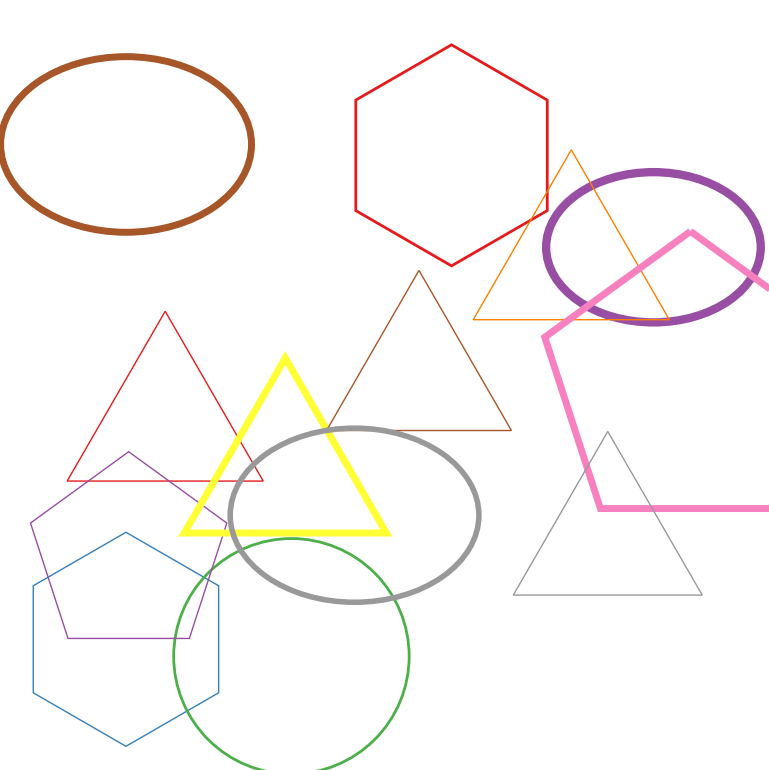[{"shape": "hexagon", "thickness": 1, "radius": 0.72, "center": [0.586, 0.798]}, {"shape": "triangle", "thickness": 0.5, "radius": 0.74, "center": [0.215, 0.449]}, {"shape": "hexagon", "thickness": 0.5, "radius": 0.69, "center": [0.164, 0.17]}, {"shape": "circle", "thickness": 1, "radius": 0.76, "center": [0.378, 0.148]}, {"shape": "pentagon", "thickness": 0.5, "radius": 0.67, "center": [0.167, 0.279]}, {"shape": "oval", "thickness": 3, "radius": 0.7, "center": [0.849, 0.679]}, {"shape": "triangle", "thickness": 0.5, "radius": 0.74, "center": [0.742, 0.658]}, {"shape": "triangle", "thickness": 2.5, "radius": 0.76, "center": [0.37, 0.383]}, {"shape": "triangle", "thickness": 0.5, "radius": 0.69, "center": [0.544, 0.51]}, {"shape": "oval", "thickness": 2.5, "radius": 0.81, "center": [0.164, 0.812]}, {"shape": "pentagon", "thickness": 2.5, "radius": 0.99, "center": [0.897, 0.501]}, {"shape": "oval", "thickness": 2, "radius": 0.81, "center": [0.46, 0.331]}, {"shape": "triangle", "thickness": 0.5, "radius": 0.71, "center": [0.789, 0.298]}]